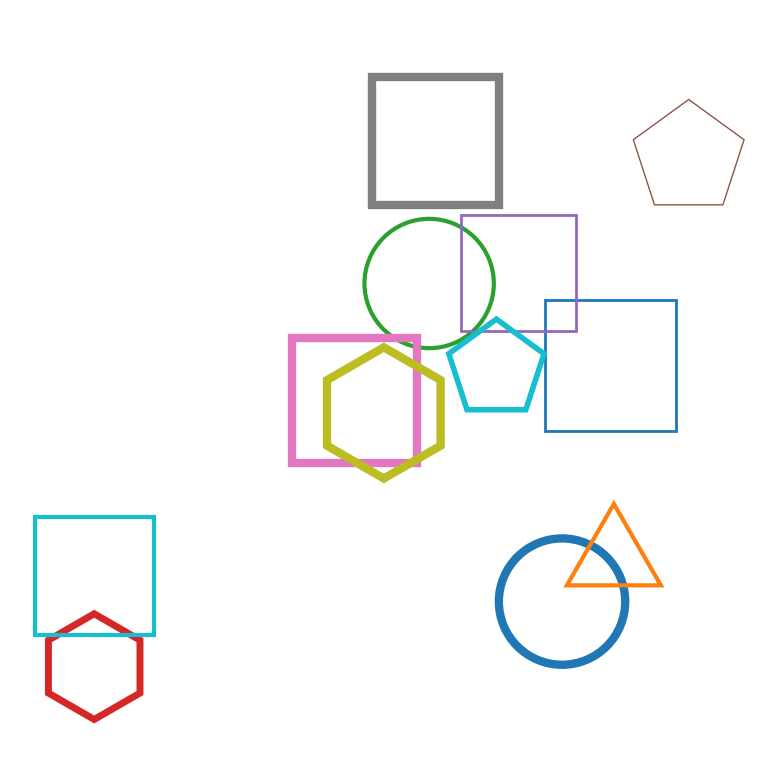[{"shape": "circle", "thickness": 3, "radius": 0.41, "center": [0.73, 0.219]}, {"shape": "square", "thickness": 1, "radius": 0.42, "center": [0.792, 0.525]}, {"shape": "triangle", "thickness": 1.5, "radius": 0.35, "center": [0.797, 0.275]}, {"shape": "circle", "thickness": 1.5, "radius": 0.42, "center": [0.557, 0.632]}, {"shape": "hexagon", "thickness": 2.5, "radius": 0.34, "center": [0.122, 0.134]}, {"shape": "square", "thickness": 1, "radius": 0.38, "center": [0.673, 0.645]}, {"shape": "pentagon", "thickness": 0.5, "radius": 0.38, "center": [0.894, 0.795]}, {"shape": "square", "thickness": 3, "radius": 0.41, "center": [0.461, 0.479]}, {"shape": "square", "thickness": 3, "radius": 0.41, "center": [0.566, 0.817]}, {"shape": "hexagon", "thickness": 3, "radius": 0.43, "center": [0.498, 0.464]}, {"shape": "pentagon", "thickness": 2, "radius": 0.33, "center": [0.645, 0.521]}, {"shape": "square", "thickness": 1.5, "radius": 0.39, "center": [0.123, 0.252]}]